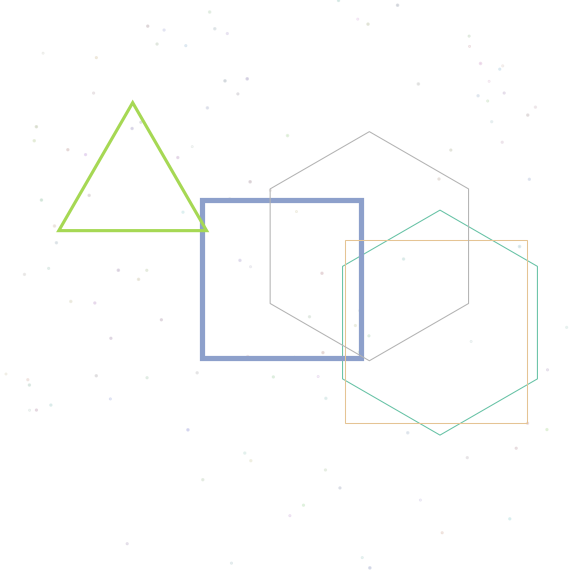[{"shape": "hexagon", "thickness": 0.5, "radius": 0.97, "center": [0.762, 0.44]}, {"shape": "square", "thickness": 2.5, "radius": 0.69, "center": [0.488, 0.516]}, {"shape": "triangle", "thickness": 1.5, "radius": 0.74, "center": [0.23, 0.674]}, {"shape": "square", "thickness": 0.5, "radius": 0.79, "center": [0.754, 0.425]}, {"shape": "hexagon", "thickness": 0.5, "radius": 0.99, "center": [0.64, 0.573]}]